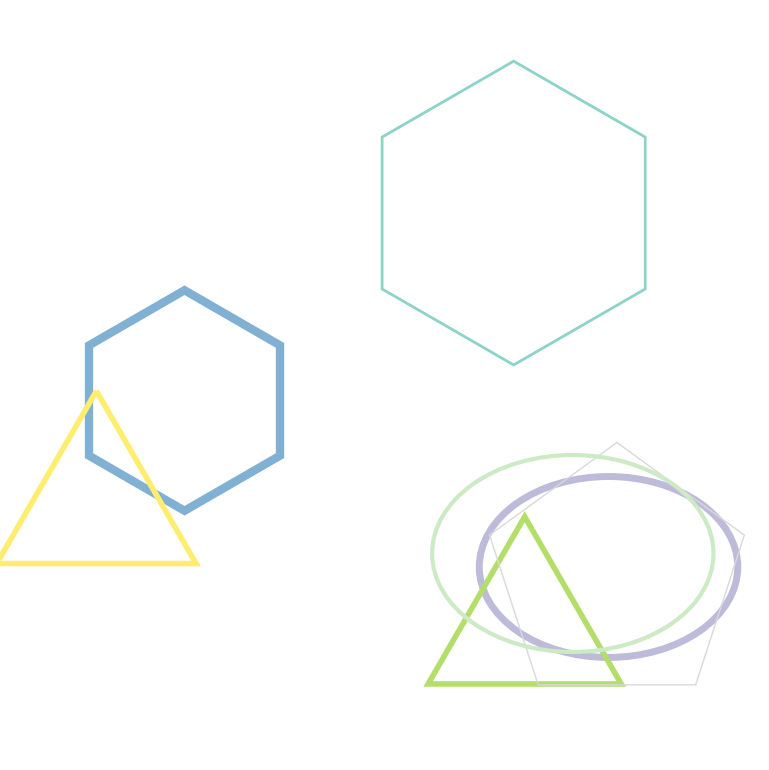[{"shape": "hexagon", "thickness": 1, "radius": 0.99, "center": [0.667, 0.723]}, {"shape": "oval", "thickness": 2.5, "radius": 0.84, "center": [0.79, 0.264]}, {"shape": "hexagon", "thickness": 3, "radius": 0.72, "center": [0.24, 0.48]}, {"shape": "triangle", "thickness": 2, "radius": 0.72, "center": [0.681, 0.184]}, {"shape": "pentagon", "thickness": 0.5, "radius": 0.87, "center": [0.801, 0.251]}, {"shape": "oval", "thickness": 1.5, "radius": 0.91, "center": [0.744, 0.281]}, {"shape": "triangle", "thickness": 2, "radius": 0.75, "center": [0.125, 0.343]}]